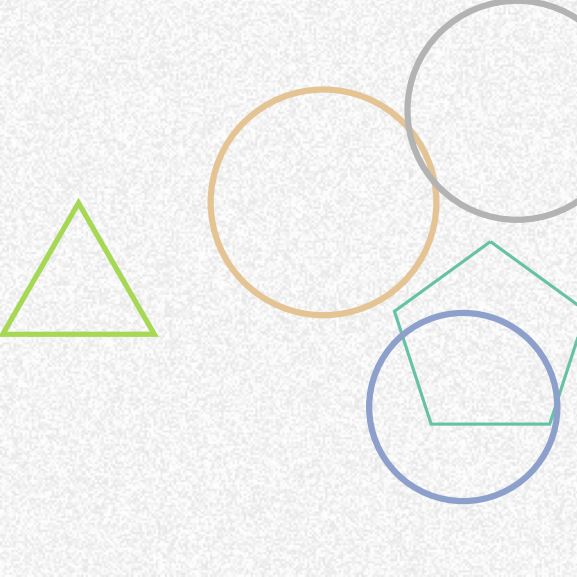[{"shape": "pentagon", "thickness": 1.5, "radius": 0.87, "center": [0.849, 0.406]}, {"shape": "circle", "thickness": 3, "radius": 0.81, "center": [0.802, 0.294]}, {"shape": "triangle", "thickness": 2.5, "radius": 0.76, "center": [0.136, 0.496]}, {"shape": "circle", "thickness": 3, "radius": 0.98, "center": [0.56, 0.649]}, {"shape": "circle", "thickness": 3, "radius": 0.95, "center": [0.895, 0.808]}]